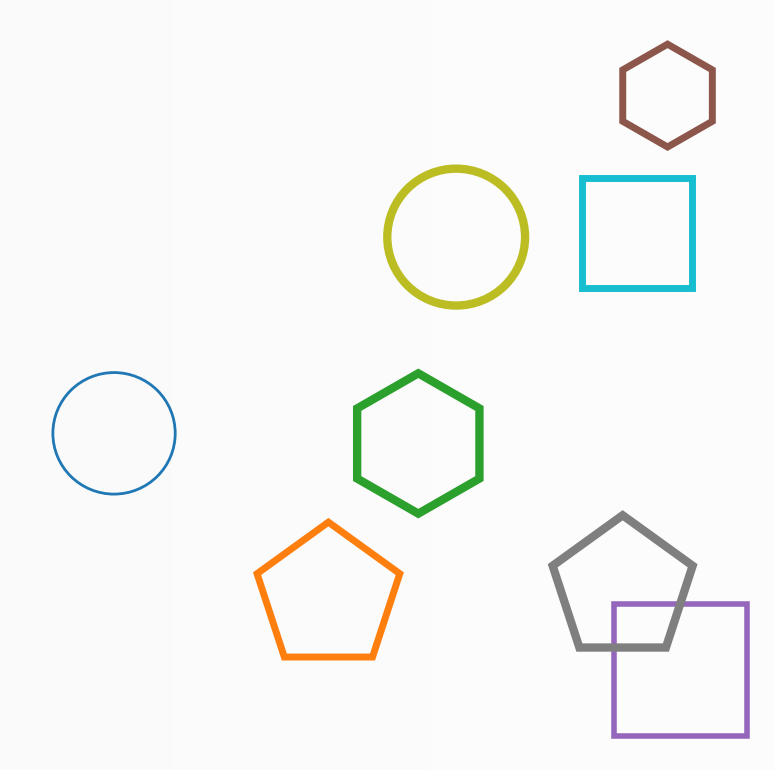[{"shape": "circle", "thickness": 1, "radius": 0.39, "center": [0.147, 0.437]}, {"shape": "pentagon", "thickness": 2.5, "radius": 0.48, "center": [0.424, 0.225]}, {"shape": "hexagon", "thickness": 3, "radius": 0.46, "center": [0.54, 0.424]}, {"shape": "square", "thickness": 2, "radius": 0.43, "center": [0.878, 0.13]}, {"shape": "hexagon", "thickness": 2.5, "radius": 0.33, "center": [0.861, 0.876]}, {"shape": "pentagon", "thickness": 3, "radius": 0.47, "center": [0.803, 0.236]}, {"shape": "circle", "thickness": 3, "radius": 0.44, "center": [0.589, 0.692]}, {"shape": "square", "thickness": 2.5, "radius": 0.35, "center": [0.821, 0.697]}]